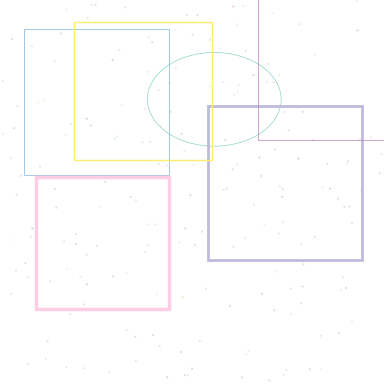[{"shape": "oval", "thickness": 0.5, "radius": 0.87, "center": [0.557, 0.742]}, {"shape": "square", "thickness": 2, "radius": 1.0, "center": [0.74, 0.524]}, {"shape": "square", "thickness": 0.5, "radius": 0.95, "center": [0.251, 0.735]}, {"shape": "square", "thickness": 2.5, "radius": 0.86, "center": [0.266, 0.369]}, {"shape": "square", "thickness": 0.5, "radius": 0.93, "center": [0.856, 0.822]}, {"shape": "square", "thickness": 1, "radius": 0.9, "center": [0.371, 0.763]}]